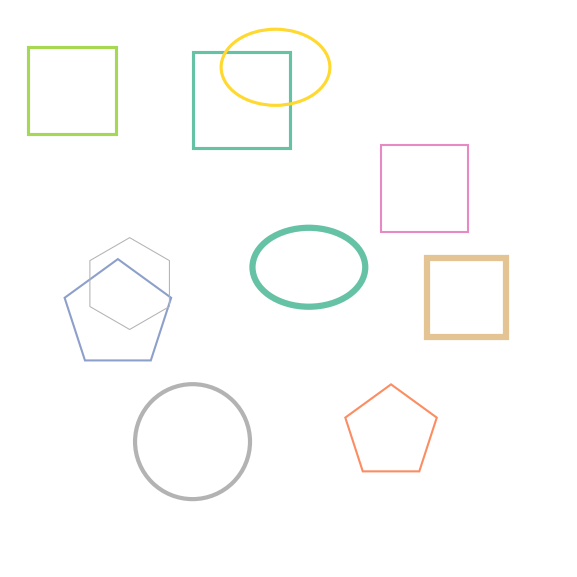[{"shape": "oval", "thickness": 3, "radius": 0.49, "center": [0.535, 0.536]}, {"shape": "square", "thickness": 1.5, "radius": 0.42, "center": [0.418, 0.826]}, {"shape": "pentagon", "thickness": 1, "radius": 0.42, "center": [0.677, 0.25]}, {"shape": "pentagon", "thickness": 1, "radius": 0.48, "center": [0.204, 0.453]}, {"shape": "square", "thickness": 1, "radius": 0.37, "center": [0.736, 0.673]}, {"shape": "square", "thickness": 1.5, "radius": 0.38, "center": [0.124, 0.842]}, {"shape": "oval", "thickness": 1.5, "radius": 0.47, "center": [0.477, 0.883]}, {"shape": "square", "thickness": 3, "radius": 0.34, "center": [0.807, 0.484]}, {"shape": "hexagon", "thickness": 0.5, "radius": 0.4, "center": [0.225, 0.508]}, {"shape": "circle", "thickness": 2, "radius": 0.5, "center": [0.333, 0.234]}]